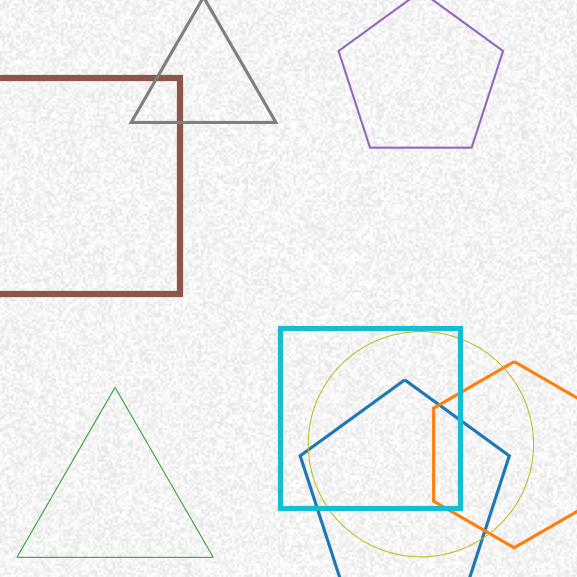[{"shape": "pentagon", "thickness": 1.5, "radius": 0.95, "center": [0.701, 0.151]}, {"shape": "hexagon", "thickness": 1.5, "radius": 0.81, "center": [0.89, 0.212]}, {"shape": "triangle", "thickness": 0.5, "radius": 0.98, "center": [0.199, 0.132]}, {"shape": "pentagon", "thickness": 1, "radius": 0.75, "center": [0.729, 0.865]}, {"shape": "square", "thickness": 3, "radius": 0.94, "center": [0.125, 0.677]}, {"shape": "triangle", "thickness": 1.5, "radius": 0.72, "center": [0.352, 0.859]}, {"shape": "circle", "thickness": 0.5, "radius": 0.98, "center": [0.729, 0.23]}, {"shape": "square", "thickness": 2.5, "radius": 0.78, "center": [0.641, 0.275]}]